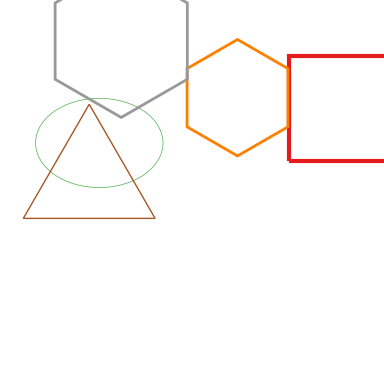[{"shape": "square", "thickness": 3, "radius": 0.68, "center": [0.887, 0.718]}, {"shape": "oval", "thickness": 0.5, "radius": 0.83, "center": [0.258, 0.629]}, {"shape": "hexagon", "thickness": 2, "radius": 0.76, "center": [0.617, 0.746]}, {"shape": "triangle", "thickness": 1, "radius": 0.99, "center": [0.232, 0.532]}, {"shape": "hexagon", "thickness": 2, "radius": 0.99, "center": [0.315, 0.893]}]